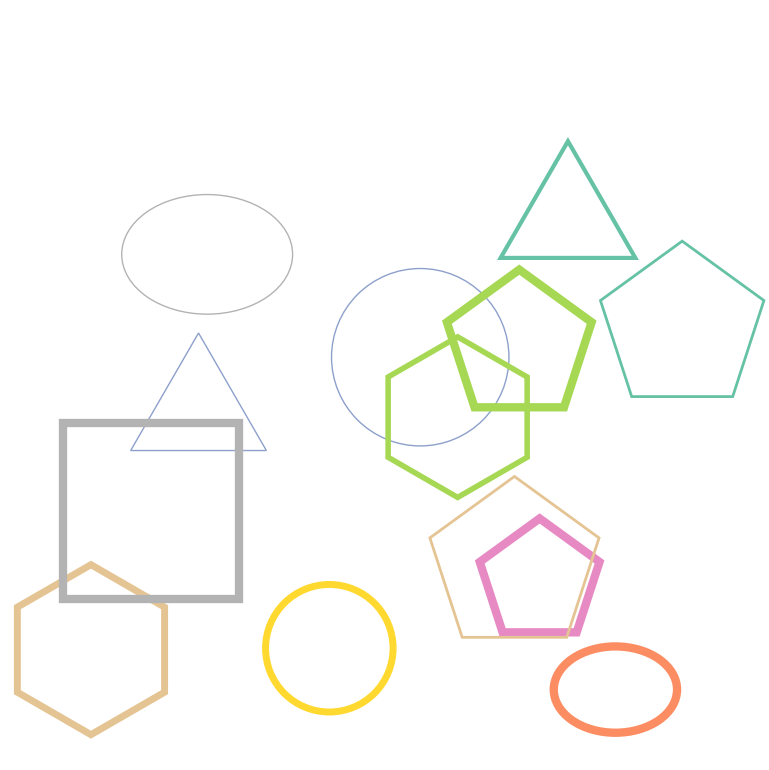[{"shape": "triangle", "thickness": 1.5, "radius": 0.51, "center": [0.738, 0.716]}, {"shape": "pentagon", "thickness": 1, "radius": 0.56, "center": [0.886, 0.575]}, {"shape": "oval", "thickness": 3, "radius": 0.4, "center": [0.799, 0.104]}, {"shape": "circle", "thickness": 0.5, "radius": 0.58, "center": [0.546, 0.536]}, {"shape": "triangle", "thickness": 0.5, "radius": 0.51, "center": [0.258, 0.466]}, {"shape": "pentagon", "thickness": 3, "radius": 0.41, "center": [0.701, 0.245]}, {"shape": "hexagon", "thickness": 2, "radius": 0.52, "center": [0.594, 0.458]}, {"shape": "pentagon", "thickness": 3, "radius": 0.49, "center": [0.674, 0.551]}, {"shape": "circle", "thickness": 2.5, "radius": 0.41, "center": [0.428, 0.158]}, {"shape": "hexagon", "thickness": 2.5, "radius": 0.55, "center": [0.118, 0.156]}, {"shape": "pentagon", "thickness": 1, "radius": 0.58, "center": [0.668, 0.266]}, {"shape": "square", "thickness": 3, "radius": 0.57, "center": [0.197, 0.337]}, {"shape": "oval", "thickness": 0.5, "radius": 0.55, "center": [0.269, 0.67]}]